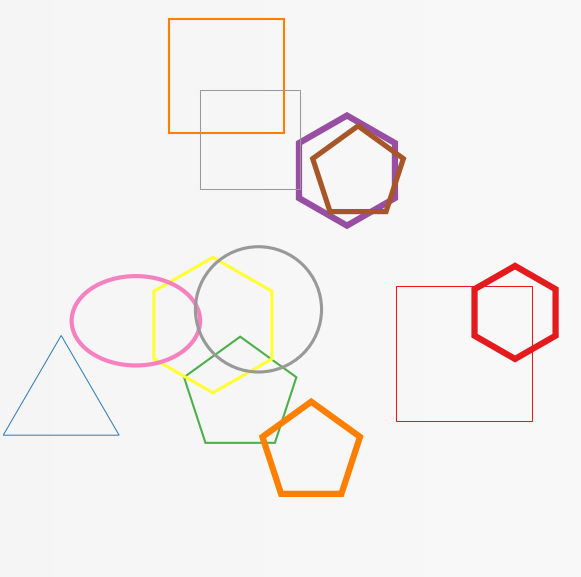[{"shape": "hexagon", "thickness": 3, "radius": 0.4, "center": [0.886, 0.458]}, {"shape": "square", "thickness": 0.5, "radius": 0.58, "center": [0.798, 0.386]}, {"shape": "triangle", "thickness": 0.5, "radius": 0.58, "center": [0.105, 0.303]}, {"shape": "pentagon", "thickness": 1, "radius": 0.51, "center": [0.413, 0.315]}, {"shape": "hexagon", "thickness": 3, "radius": 0.48, "center": [0.597, 0.704]}, {"shape": "square", "thickness": 1, "radius": 0.49, "center": [0.389, 0.867]}, {"shape": "pentagon", "thickness": 3, "radius": 0.44, "center": [0.535, 0.215]}, {"shape": "hexagon", "thickness": 1.5, "radius": 0.59, "center": [0.366, 0.436]}, {"shape": "pentagon", "thickness": 2.5, "radius": 0.41, "center": [0.616, 0.699]}, {"shape": "oval", "thickness": 2, "radius": 0.55, "center": [0.234, 0.444]}, {"shape": "circle", "thickness": 1.5, "radius": 0.54, "center": [0.445, 0.463]}, {"shape": "square", "thickness": 0.5, "radius": 0.43, "center": [0.431, 0.758]}]